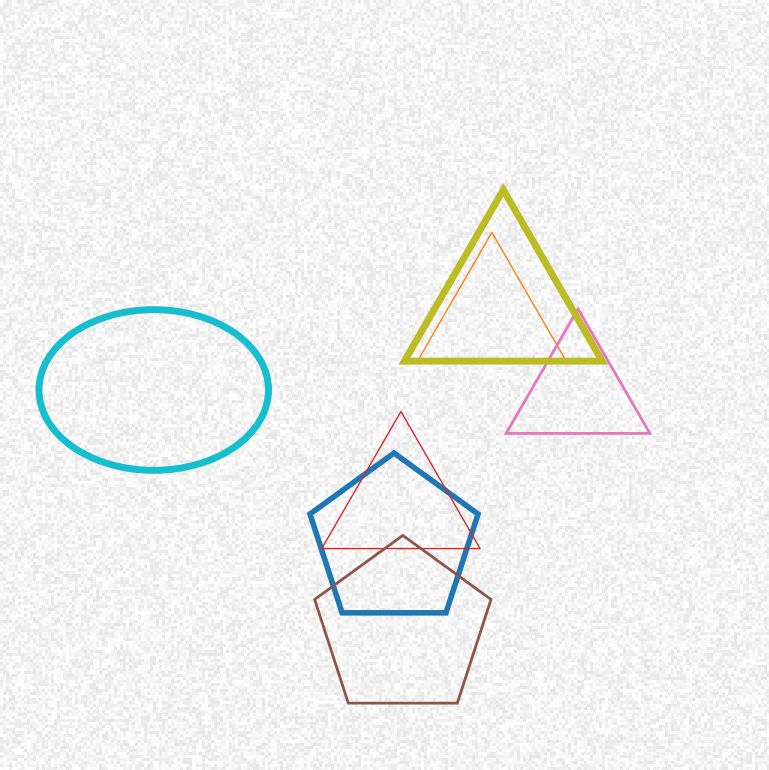[{"shape": "pentagon", "thickness": 2, "radius": 0.57, "center": [0.512, 0.297]}, {"shape": "triangle", "thickness": 0.5, "radius": 0.57, "center": [0.639, 0.585]}, {"shape": "triangle", "thickness": 0.5, "radius": 0.59, "center": [0.521, 0.347]}, {"shape": "pentagon", "thickness": 1, "radius": 0.6, "center": [0.523, 0.184]}, {"shape": "triangle", "thickness": 1, "radius": 0.54, "center": [0.751, 0.491]}, {"shape": "triangle", "thickness": 2.5, "radius": 0.74, "center": [0.654, 0.605]}, {"shape": "oval", "thickness": 2.5, "radius": 0.75, "center": [0.2, 0.494]}]